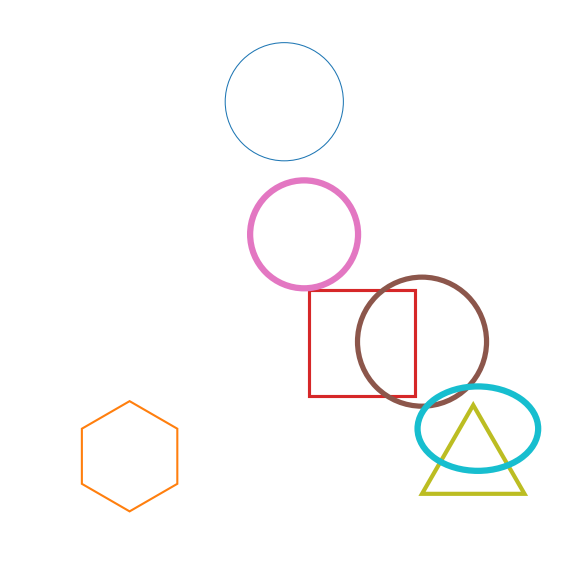[{"shape": "circle", "thickness": 0.5, "radius": 0.51, "center": [0.492, 0.823]}, {"shape": "hexagon", "thickness": 1, "radius": 0.48, "center": [0.224, 0.209]}, {"shape": "square", "thickness": 1.5, "radius": 0.46, "center": [0.627, 0.405]}, {"shape": "circle", "thickness": 2.5, "radius": 0.56, "center": [0.731, 0.408]}, {"shape": "circle", "thickness": 3, "radius": 0.47, "center": [0.527, 0.593]}, {"shape": "triangle", "thickness": 2, "radius": 0.51, "center": [0.819, 0.195]}, {"shape": "oval", "thickness": 3, "radius": 0.52, "center": [0.827, 0.257]}]